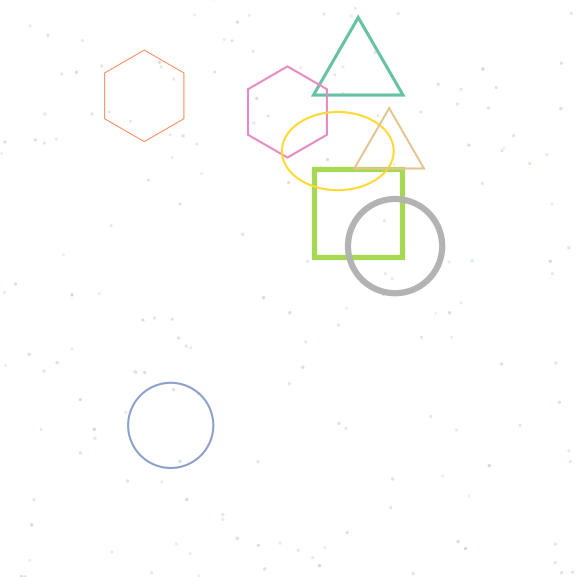[{"shape": "triangle", "thickness": 1.5, "radius": 0.45, "center": [0.62, 0.879]}, {"shape": "hexagon", "thickness": 0.5, "radius": 0.4, "center": [0.25, 0.833]}, {"shape": "circle", "thickness": 1, "radius": 0.37, "center": [0.296, 0.263]}, {"shape": "hexagon", "thickness": 1, "radius": 0.39, "center": [0.498, 0.805]}, {"shape": "square", "thickness": 2.5, "radius": 0.38, "center": [0.62, 0.631]}, {"shape": "oval", "thickness": 1, "radius": 0.48, "center": [0.585, 0.738]}, {"shape": "triangle", "thickness": 1, "radius": 0.35, "center": [0.674, 0.742]}, {"shape": "circle", "thickness": 3, "radius": 0.41, "center": [0.684, 0.573]}]